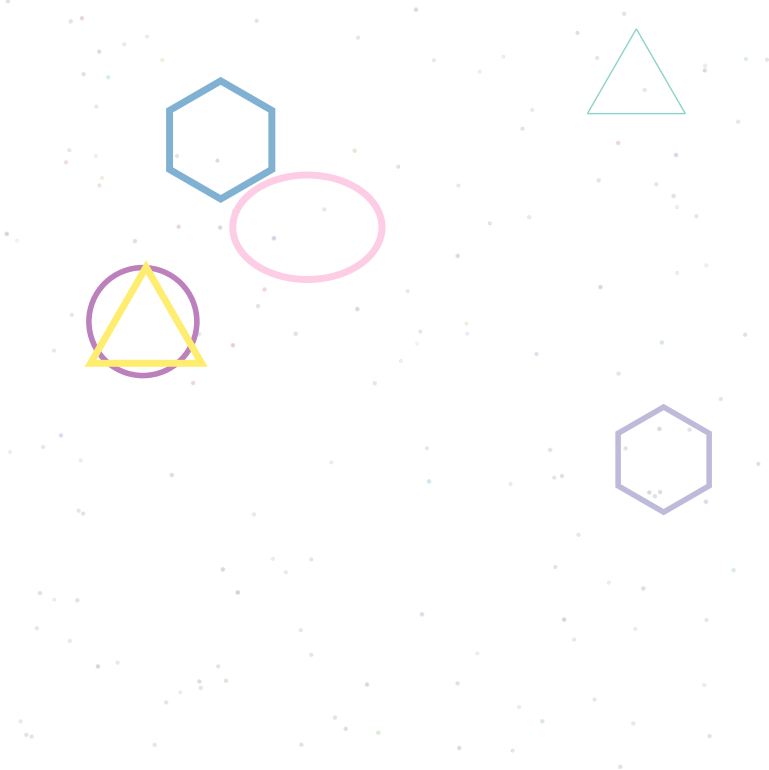[{"shape": "triangle", "thickness": 0.5, "radius": 0.37, "center": [0.826, 0.889]}, {"shape": "hexagon", "thickness": 2, "radius": 0.34, "center": [0.862, 0.403]}, {"shape": "hexagon", "thickness": 2.5, "radius": 0.38, "center": [0.287, 0.818]}, {"shape": "oval", "thickness": 2.5, "radius": 0.48, "center": [0.399, 0.705]}, {"shape": "circle", "thickness": 2, "radius": 0.35, "center": [0.186, 0.582]}, {"shape": "triangle", "thickness": 2.5, "radius": 0.42, "center": [0.19, 0.57]}]